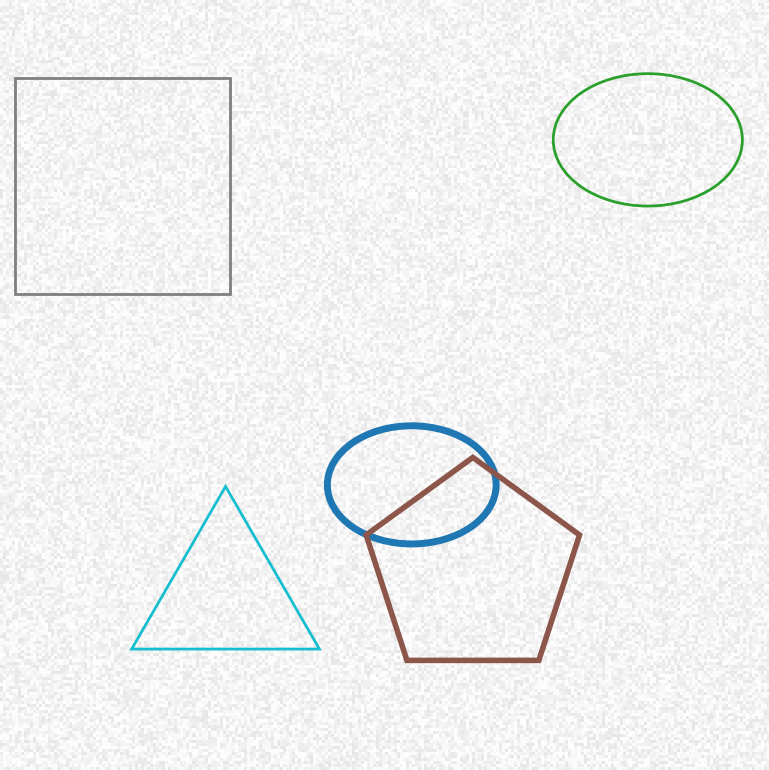[{"shape": "oval", "thickness": 2.5, "radius": 0.55, "center": [0.535, 0.37]}, {"shape": "oval", "thickness": 1, "radius": 0.61, "center": [0.841, 0.818]}, {"shape": "pentagon", "thickness": 2, "radius": 0.73, "center": [0.614, 0.26]}, {"shape": "square", "thickness": 1, "radius": 0.7, "center": [0.159, 0.758]}, {"shape": "triangle", "thickness": 1, "radius": 0.7, "center": [0.293, 0.227]}]